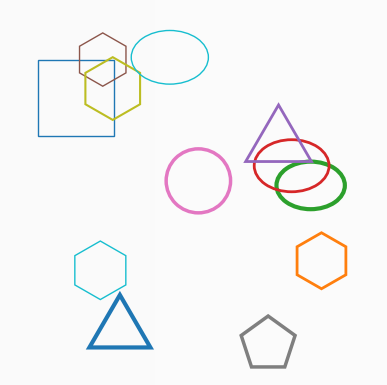[{"shape": "square", "thickness": 1, "radius": 0.49, "center": [0.196, 0.746]}, {"shape": "triangle", "thickness": 3, "radius": 0.45, "center": [0.309, 0.143]}, {"shape": "hexagon", "thickness": 2, "radius": 0.36, "center": [0.83, 0.323]}, {"shape": "oval", "thickness": 3, "radius": 0.44, "center": [0.802, 0.518]}, {"shape": "oval", "thickness": 2, "radius": 0.48, "center": [0.753, 0.57]}, {"shape": "triangle", "thickness": 2, "radius": 0.49, "center": [0.719, 0.629]}, {"shape": "hexagon", "thickness": 1, "radius": 0.35, "center": [0.265, 0.845]}, {"shape": "circle", "thickness": 2.5, "radius": 0.42, "center": [0.512, 0.53]}, {"shape": "pentagon", "thickness": 2.5, "radius": 0.37, "center": [0.692, 0.106]}, {"shape": "hexagon", "thickness": 1.5, "radius": 0.41, "center": [0.291, 0.77]}, {"shape": "oval", "thickness": 1, "radius": 0.5, "center": [0.438, 0.851]}, {"shape": "hexagon", "thickness": 1, "radius": 0.38, "center": [0.259, 0.298]}]